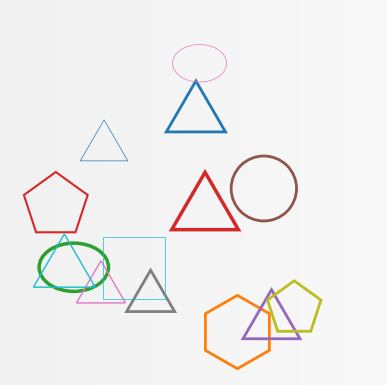[{"shape": "triangle", "thickness": 2, "radius": 0.44, "center": [0.506, 0.701]}, {"shape": "triangle", "thickness": 0.5, "radius": 0.35, "center": [0.269, 0.618]}, {"shape": "hexagon", "thickness": 2, "radius": 0.48, "center": [0.613, 0.138]}, {"shape": "oval", "thickness": 2.5, "radius": 0.45, "center": [0.19, 0.306]}, {"shape": "triangle", "thickness": 2.5, "radius": 0.5, "center": [0.529, 0.453]}, {"shape": "pentagon", "thickness": 1.5, "radius": 0.43, "center": [0.144, 0.467]}, {"shape": "triangle", "thickness": 2, "radius": 0.42, "center": [0.701, 0.163]}, {"shape": "circle", "thickness": 2, "radius": 0.42, "center": [0.681, 0.51]}, {"shape": "triangle", "thickness": 1, "radius": 0.37, "center": [0.261, 0.25]}, {"shape": "oval", "thickness": 0.5, "radius": 0.35, "center": [0.515, 0.836]}, {"shape": "triangle", "thickness": 2, "radius": 0.36, "center": [0.389, 0.227]}, {"shape": "pentagon", "thickness": 2, "radius": 0.36, "center": [0.759, 0.198]}, {"shape": "triangle", "thickness": 1, "radius": 0.46, "center": [0.166, 0.3]}, {"shape": "square", "thickness": 0.5, "radius": 0.4, "center": [0.346, 0.305]}]